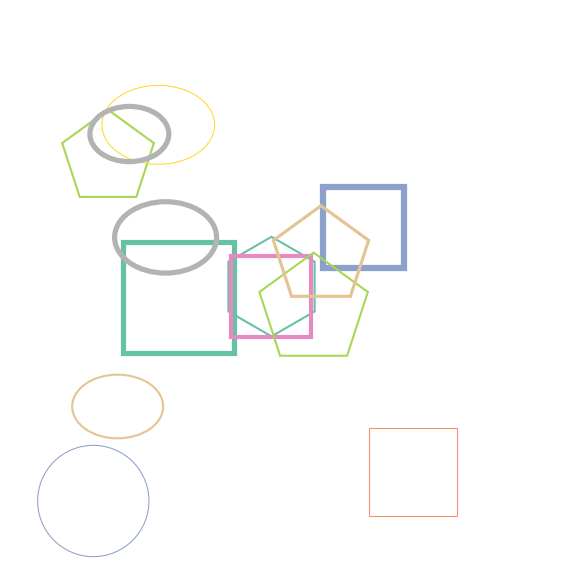[{"shape": "hexagon", "thickness": 1, "radius": 0.43, "center": [0.47, 0.503]}, {"shape": "square", "thickness": 2.5, "radius": 0.48, "center": [0.309, 0.484]}, {"shape": "square", "thickness": 0.5, "radius": 0.38, "center": [0.715, 0.182]}, {"shape": "circle", "thickness": 0.5, "radius": 0.48, "center": [0.162, 0.132]}, {"shape": "square", "thickness": 3, "radius": 0.35, "center": [0.629, 0.605]}, {"shape": "square", "thickness": 2, "radius": 0.35, "center": [0.469, 0.486]}, {"shape": "pentagon", "thickness": 1, "radius": 0.42, "center": [0.187, 0.726]}, {"shape": "pentagon", "thickness": 1, "radius": 0.49, "center": [0.543, 0.463]}, {"shape": "oval", "thickness": 0.5, "radius": 0.49, "center": [0.274, 0.783]}, {"shape": "oval", "thickness": 1, "radius": 0.39, "center": [0.204, 0.295]}, {"shape": "pentagon", "thickness": 1.5, "radius": 0.43, "center": [0.556, 0.556]}, {"shape": "oval", "thickness": 2.5, "radius": 0.44, "center": [0.287, 0.588]}, {"shape": "oval", "thickness": 2.5, "radius": 0.34, "center": [0.224, 0.767]}]